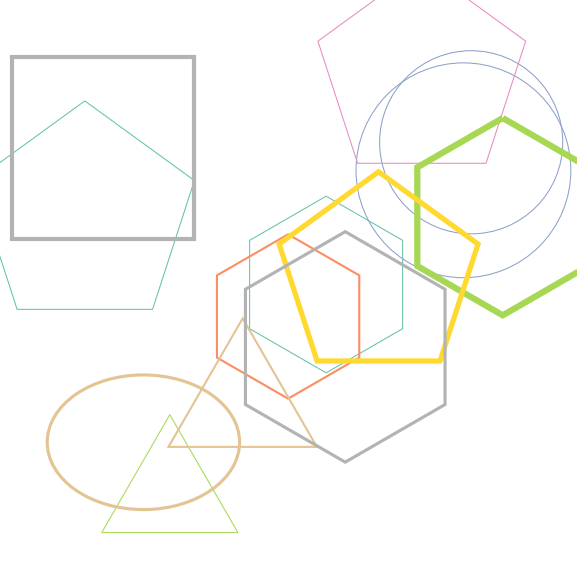[{"shape": "pentagon", "thickness": 0.5, "radius": 1.0, "center": [0.147, 0.625]}, {"shape": "hexagon", "thickness": 0.5, "radius": 0.76, "center": [0.565, 0.506]}, {"shape": "hexagon", "thickness": 1, "radius": 0.71, "center": [0.499, 0.451]}, {"shape": "circle", "thickness": 0.5, "radius": 0.93, "center": [0.802, 0.704]}, {"shape": "circle", "thickness": 0.5, "radius": 0.79, "center": [0.816, 0.753]}, {"shape": "pentagon", "thickness": 0.5, "radius": 0.95, "center": [0.73, 0.869]}, {"shape": "triangle", "thickness": 0.5, "radius": 0.68, "center": [0.294, 0.145]}, {"shape": "hexagon", "thickness": 3, "radius": 0.85, "center": [0.871, 0.624]}, {"shape": "pentagon", "thickness": 2.5, "radius": 0.91, "center": [0.656, 0.521]}, {"shape": "oval", "thickness": 1.5, "radius": 0.83, "center": [0.248, 0.233]}, {"shape": "triangle", "thickness": 1, "radius": 0.74, "center": [0.42, 0.299]}, {"shape": "hexagon", "thickness": 1.5, "radius": 1.0, "center": [0.598, 0.398]}, {"shape": "square", "thickness": 2, "radius": 0.79, "center": [0.178, 0.743]}]